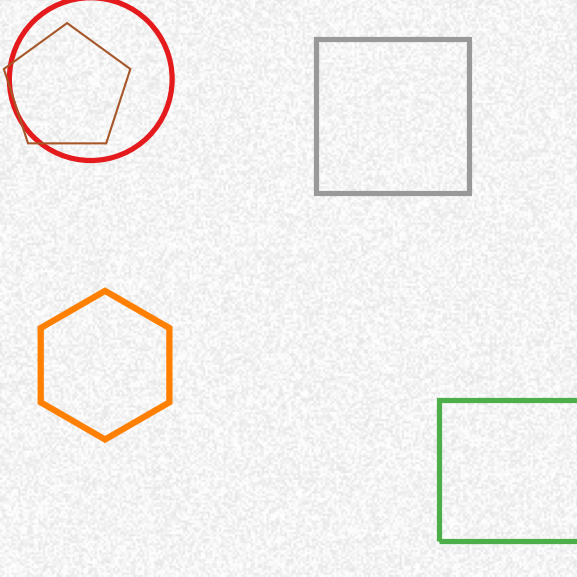[{"shape": "circle", "thickness": 2.5, "radius": 0.7, "center": [0.157, 0.862]}, {"shape": "square", "thickness": 2.5, "radius": 0.61, "center": [0.883, 0.184]}, {"shape": "hexagon", "thickness": 3, "radius": 0.64, "center": [0.182, 0.367]}, {"shape": "pentagon", "thickness": 1, "radius": 0.58, "center": [0.116, 0.844]}, {"shape": "square", "thickness": 2.5, "radius": 0.67, "center": [0.68, 0.799]}]